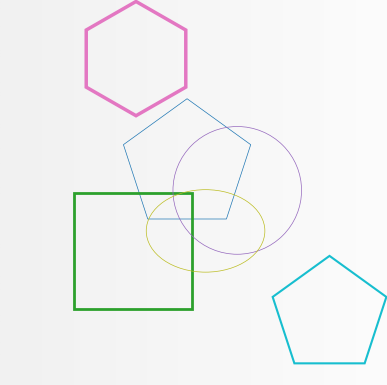[{"shape": "pentagon", "thickness": 0.5, "radius": 0.86, "center": [0.483, 0.571]}, {"shape": "square", "thickness": 2, "radius": 0.76, "center": [0.343, 0.349]}, {"shape": "circle", "thickness": 0.5, "radius": 0.83, "center": [0.612, 0.505]}, {"shape": "hexagon", "thickness": 2.5, "radius": 0.74, "center": [0.351, 0.848]}, {"shape": "oval", "thickness": 0.5, "radius": 0.77, "center": [0.53, 0.4]}, {"shape": "pentagon", "thickness": 1.5, "radius": 0.77, "center": [0.85, 0.181]}]